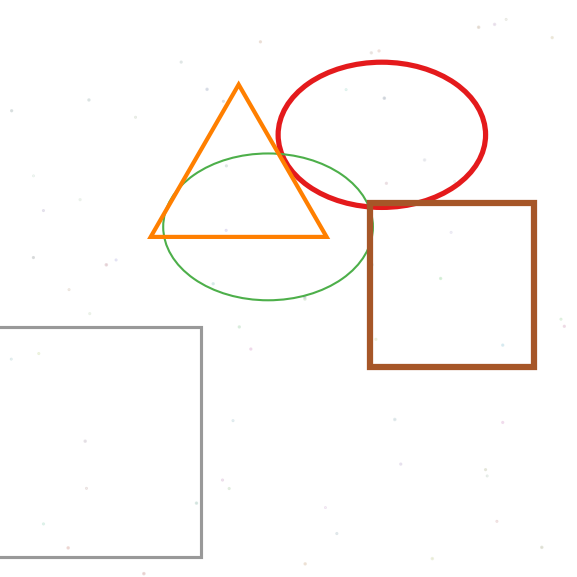[{"shape": "oval", "thickness": 2.5, "radius": 0.9, "center": [0.661, 0.766]}, {"shape": "oval", "thickness": 1, "radius": 0.91, "center": [0.464, 0.606]}, {"shape": "triangle", "thickness": 2, "radius": 0.88, "center": [0.413, 0.677]}, {"shape": "square", "thickness": 3, "radius": 0.71, "center": [0.783, 0.506]}, {"shape": "square", "thickness": 1.5, "radius": 0.99, "center": [0.15, 0.234]}]